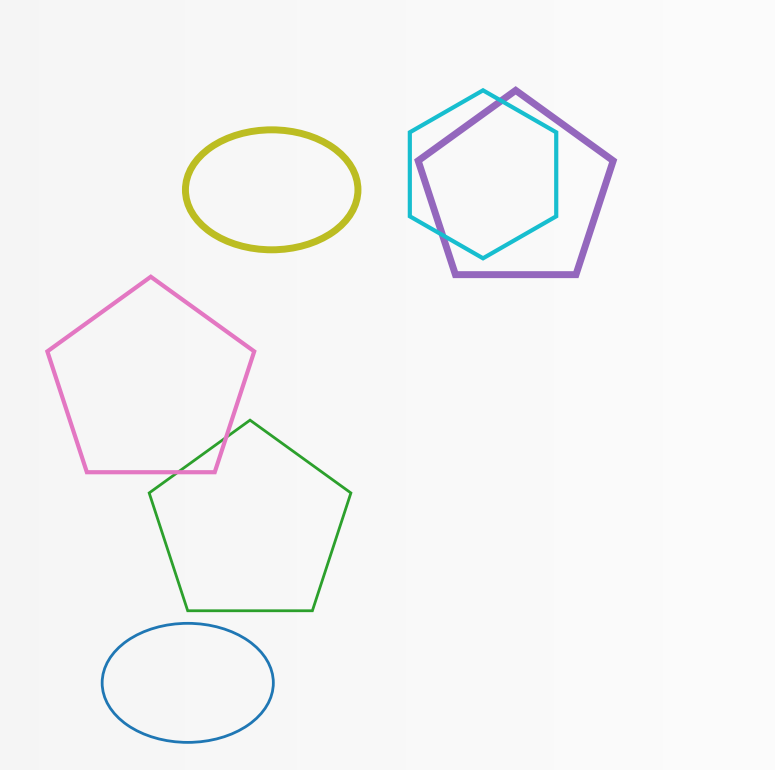[{"shape": "oval", "thickness": 1, "radius": 0.55, "center": [0.242, 0.113]}, {"shape": "pentagon", "thickness": 1, "radius": 0.68, "center": [0.323, 0.318]}, {"shape": "pentagon", "thickness": 2.5, "radius": 0.66, "center": [0.665, 0.75]}, {"shape": "pentagon", "thickness": 1.5, "radius": 0.7, "center": [0.195, 0.5]}, {"shape": "oval", "thickness": 2.5, "radius": 0.56, "center": [0.351, 0.753]}, {"shape": "hexagon", "thickness": 1.5, "radius": 0.55, "center": [0.623, 0.774]}]